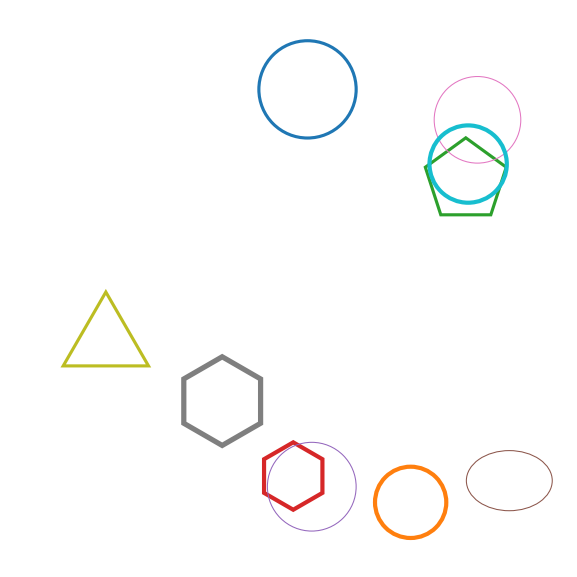[{"shape": "circle", "thickness": 1.5, "radius": 0.42, "center": [0.532, 0.844]}, {"shape": "circle", "thickness": 2, "radius": 0.31, "center": [0.711, 0.129]}, {"shape": "pentagon", "thickness": 1.5, "radius": 0.37, "center": [0.807, 0.687]}, {"shape": "hexagon", "thickness": 2, "radius": 0.29, "center": [0.508, 0.175]}, {"shape": "circle", "thickness": 0.5, "radius": 0.38, "center": [0.54, 0.156]}, {"shape": "oval", "thickness": 0.5, "radius": 0.37, "center": [0.882, 0.167]}, {"shape": "circle", "thickness": 0.5, "radius": 0.37, "center": [0.827, 0.792]}, {"shape": "hexagon", "thickness": 2.5, "radius": 0.38, "center": [0.385, 0.305]}, {"shape": "triangle", "thickness": 1.5, "radius": 0.43, "center": [0.183, 0.408]}, {"shape": "circle", "thickness": 2, "radius": 0.33, "center": [0.811, 0.715]}]